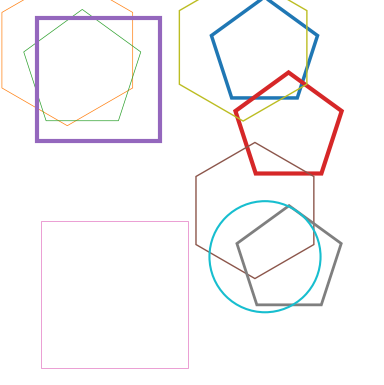[{"shape": "pentagon", "thickness": 2.5, "radius": 0.72, "center": [0.687, 0.863]}, {"shape": "hexagon", "thickness": 0.5, "radius": 0.98, "center": [0.175, 0.87]}, {"shape": "pentagon", "thickness": 0.5, "radius": 0.8, "center": [0.214, 0.816]}, {"shape": "pentagon", "thickness": 3, "radius": 0.73, "center": [0.75, 0.667]}, {"shape": "square", "thickness": 3, "radius": 0.8, "center": [0.256, 0.793]}, {"shape": "hexagon", "thickness": 1, "radius": 0.88, "center": [0.662, 0.453]}, {"shape": "square", "thickness": 0.5, "radius": 0.95, "center": [0.297, 0.234]}, {"shape": "pentagon", "thickness": 2, "radius": 0.71, "center": [0.751, 0.323]}, {"shape": "hexagon", "thickness": 1, "radius": 0.96, "center": [0.631, 0.877]}, {"shape": "circle", "thickness": 1.5, "radius": 0.72, "center": [0.688, 0.333]}]